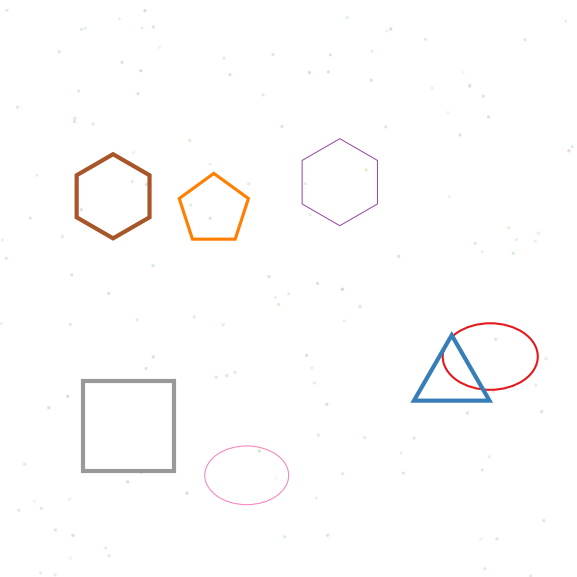[{"shape": "oval", "thickness": 1, "radius": 0.41, "center": [0.849, 0.382]}, {"shape": "triangle", "thickness": 2, "radius": 0.38, "center": [0.782, 0.343]}, {"shape": "hexagon", "thickness": 0.5, "radius": 0.38, "center": [0.588, 0.684]}, {"shape": "pentagon", "thickness": 1.5, "radius": 0.31, "center": [0.37, 0.636]}, {"shape": "hexagon", "thickness": 2, "radius": 0.36, "center": [0.196, 0.659]}, {"shape": "oval", "thickness": 0.5, "radius": 0.36, "center": [0.427, 0.176]}, {"shape": "square", "thickness": 2, "radius": 0.39, "center": [0.222, 0.262]}]